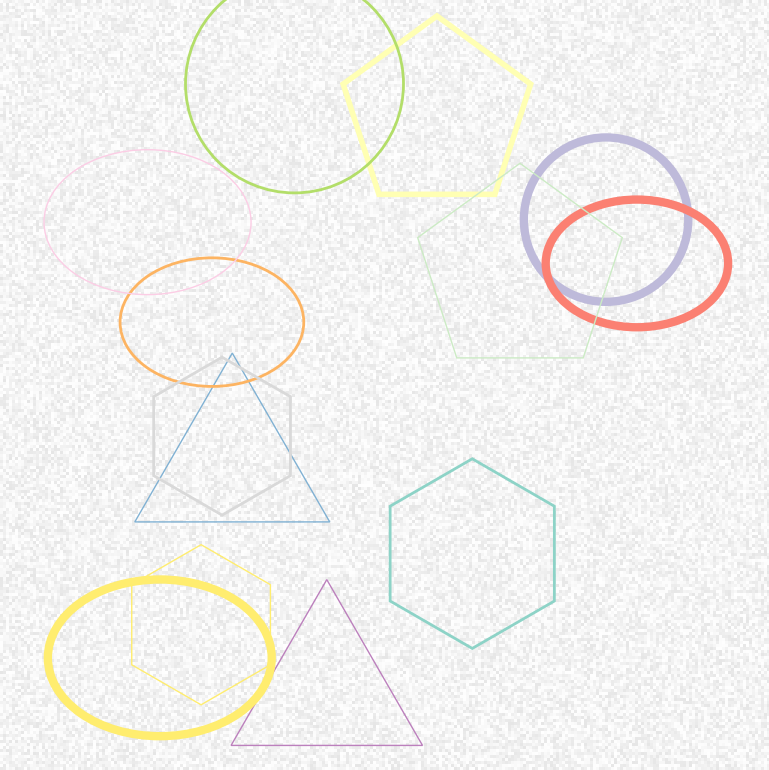[{"shape": "hexagon", "thickness": 1, "radius": 0.62, "center": [0.613, 0.281]}, {"shape": "pentagon", "thickness": 2, "radius": 0.64, "center": [0.567, 0.851]}, {"shape": "circle", "thickness": 3, "radius": 0.53, "center": [0.787, 0.715]}, {"shape": "oval", "thickness": 3, "radius": 0.59, "center": [0.827, 0.658]}, {"shape": "triangle", "thickness": 0.5, "radius": 0.73, "center": [0.302, 0.395]}, {"shape": "oval", "thickness": 1, "radius": 0.6, "center": [0.275, 0.582]}, {"shape": "circle", "thickness": 1, "radius": 0.71, "center": [0.382, 0.891]}, {"shape": "oval", "thickness": 0.5, "radius": 0.67, "center": [0.192, 0.712]}, {"shape": "hexagon", "thickness": 1, "radius": 0.51, "center": [0.288, 0.434]}, {"shape": "triangle", "thickness": 0.5, "radius": 0.72, "center": [0.424, 0.104]}, {"shape": "pentagon", "thickness": 0.5, "radius": 0.7, "center": [0.675, 0.648]}, {"shape": "hexagon", "thickness": 0.5, "radius": 0.52, "center": [0.261, 0.189]}, {"shape": "oval", "thickness": 3, "radius": 0.73, "center": [0.208, 0.146]}]